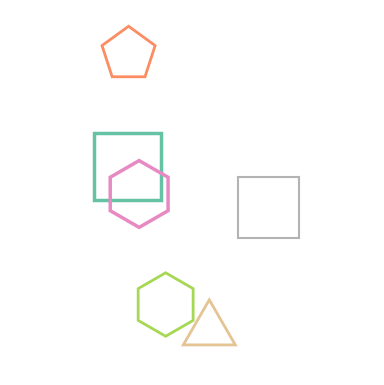[{"shape": "square", "thickness": 2.5, "radius": 0.44, "center": [0.331, 0.567]}, {"shape": "pentagon", "thickness": 2, "radius": 0.36, "center": [0.334, 0.859]}, {"shape": "hexagon", "thickness": 2.5, "radius": 0.43, "center": [0.361, 0.496]}, {"shape": "hexagon", "thickness": 2, "radius": 0.41, "center": [0.43, 0.209]}, {"shape": "triangle", "thickness": 2, "radius": 0.39, "center": [0.544, 0.143]}, {"shape": "square", "thickness": 1.5, "radius": 0.4, "center": [0.699, 0.462]}]